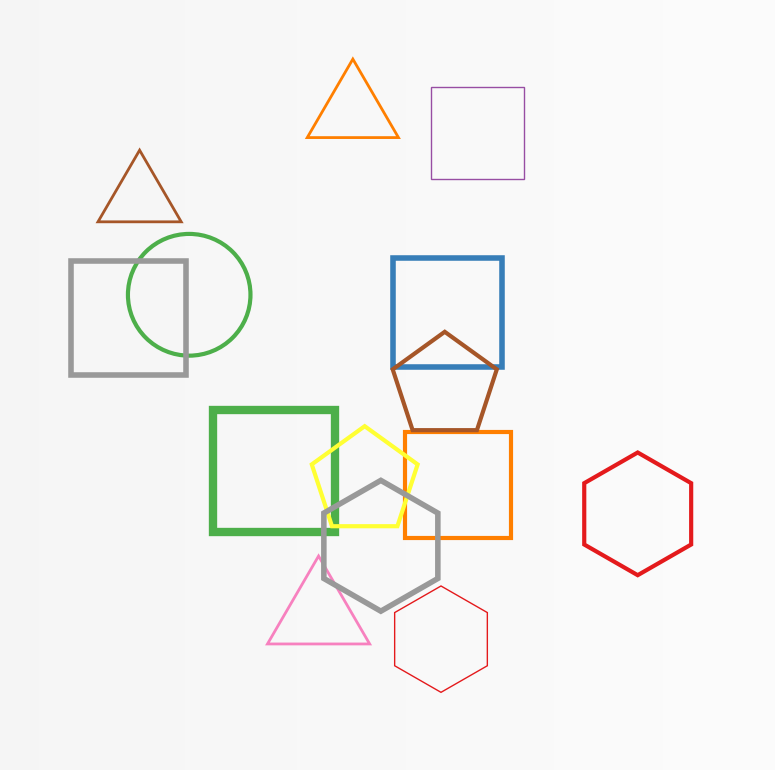[{"shape": "hexagon", "thickness": 0.5, "radius": 0.35, "center": [0.569, 0.17]}, {"shape": "hexagon", "thickness": 1.5, "radius": 0.4, "center": [0.823, 0.333]}, {"shape": "square", "thickness": 2, "radius": 0.35, "center": [0.577, 0.594]}, {"shape": "circle", "thickness": 1.5, "radius": 0.4, "center": [0.244, 0.617]}, {"shape": "square", "thickness": 3, "radius": 0.39, "center": [0.354, 0.388]}, {"shape": "square", "thickness": 0.5, "radius": 0.3, "center": [0.616, 0.827]}, {"shape": "square", "thickness": 1.5, "radius": 0.34, "center": [0.591, 0.37]}, {"shape": "triangle", "thickness": 1, "radius": 0.34, "center": [0.455, 0.855]}, {"shape": "pentagon", "thickness": 1.5, "radius": 0.36, "center": [0.471, 0.375]}, {"shape": "pentagon", "thickness": 1.5, "radius": 0.35, "center": [0.574, 0.498]}, {"shape": "triangle", "thickness": 1, "radius": 0.31, "center": [0.18, 0.743]}, {"shape": "triangle", "thickness": 1, "radius": 0.38, "center": [0.411, 0.202]}, {"shape": "hexagon", "thickness": 2, "radius": 0.42, "center": [0.491, 0.291]}, {"shape": "square", "thickness": 2, "radius": 0.37, "center": [0.166, 0.587]}]